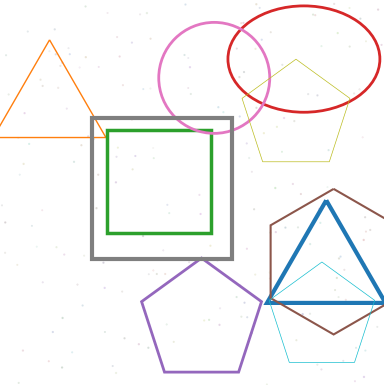[{"shape": "triangle", "thickness": 3, "radius": 0.89, "center": [0.847, 0.302]}, {"shape": "triangle", "thickness": 1, "radius": 0.85, "center": [0.129, 0.727]}, {"shape": "square", "thickness": 2.5, "radius": 0.67, "center": [0.413, 0.528]}, {"shape": "oval", "thickness": 2, "radius": 0.99, "center": [0.789, 0.847]}, {"shape": "pentagon", "thickness": 2, "radius": 0.82, "center": [0.523, 0.166]}, {"shape": "hexagon", "thickness": 1.5, "radius": 0.95, "center": [0.867, 0.32]}, {"shape": "circle", "thickness": 2, "radius": 0.72, "center": [0.556, 0.798]}, {"shape": "square", "thickness": 3, "radius": 0.91, "center": [0.421, 0.51]}, {"shape": "pentagon", "thickness": 0.5, "radius": 0.74, "center": [0.769, 0.699]}, {"shape": "pentagon", "thickness": 0.5, "radius": 0.72, "center": [0.836, 0.175]}]